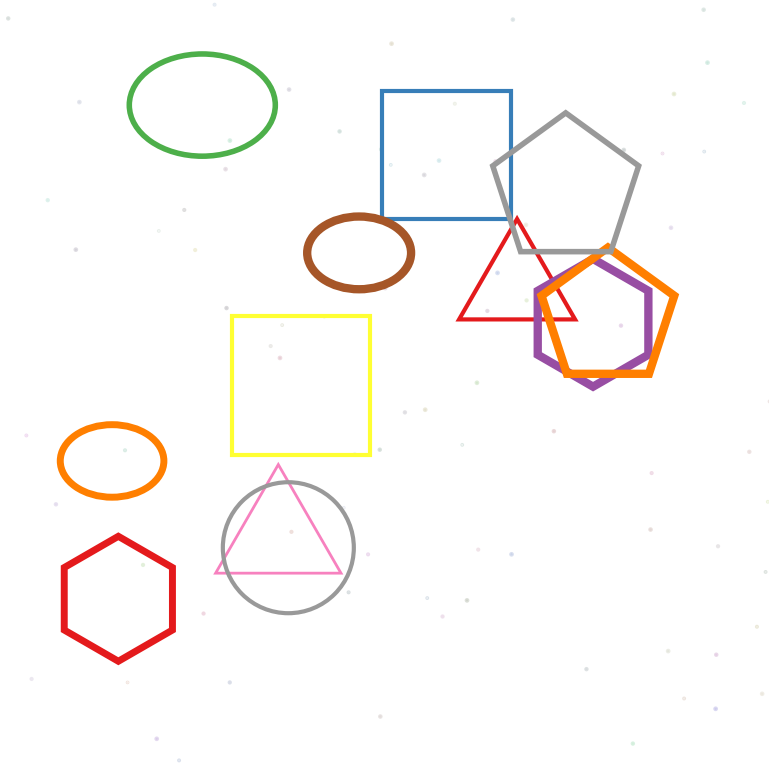[{"shape": "hexagon", "thickness": 2.5, "radius": 0.41, "center": [0.154, 0.222]}, {"shape": "triangle", "thickness": 1.5, "radius": 0.43, "center": [0.672, 0.629]}, {"shape": "square", "thickness": 1.5, "radius": 0.42, "center": [0.58, 0.799]}, {"shape": "oval", "thickness": 2, "radius": 0.47, "center": [0.263, 0.864]}, {"shape": "hexagon", "thickness": 3, "radius": 0.41, "center": [0.77, 0.581]}, {"shape": "pentagon", "thickness": 3, "radius": 0.45, "center": [0.79, 0.588]}, {"shape": "oval", "thickness": 2.5, "radius": 0.34, "center": [0.146, 0.401]}, {"shape": "square", "thickness": 1.5, "radius": 0.45, "center": [0.391, 0.499]}, {"shape": "oval", "thickness": 3, "radius": 0.34, "center": [0.466, 0.672]}, {"shape": "triangle", "thickness": 1, "radius": 0.47, "center": [0.361, 0.303]}, {"shape": "circle", "thickness": 1.5, "radius": 0.43, "center": [0.374, 0.289]}, {"shape": "pentagon", "thickness": 2, "radius": 0.5, "center": [0.735, 0.754]}]